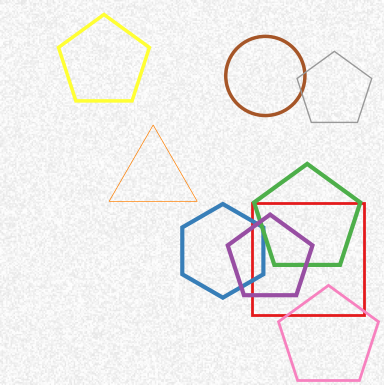[{"shape": "square", "thickness": 2, "radius": 0.73, "center": [0.801, 0.327]}, {"shape": "hexagon", "thickness": 3, "radius": 0.61, "center": [0.579, 0.348]}, {"shape": "pentagon", "thickness": 3, "radius": 0.73, "center": [0.798, 0.429]}, {"shape": "pentagon", "thickness": 3, "radius": 0.58, "center": [0.702, 0.327]}, {"shape": "triangle", "thickness": 0.5, "radius": 0.66, "center": [0.398, 0.543]}, {"shape": "pentagon", "thickness": 2.5, "radius": 0.62, "center": [0.27, 0.838]}, {"shape": "circle", "thickness": 2.5, "radius": 0.51, "center": [0.689, 0.803]}, {"shape": "pentagon", "thickness": 2, "radius": 0.68, "center": [0.853, 0.122]}, {"shape": "pentagon", "thickness": 1, "radius": 0.51, "center": [0.869, 0.765]}]